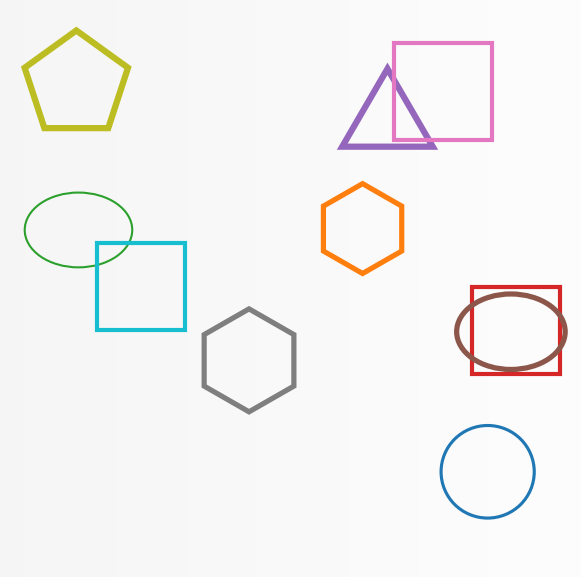[{"shape": "circle", "thickness": 1.5, "radius": 0.4, "center": [0.839, 0.182]}, {"shape": "hexagon", "thickness": 2.5, "radius": 0.39, "center": [0.624, 0.603]}, {"shape": "oval", "thickness": 1, "radius": 0.46, "center": [0.135, 0.601]}, {"shape": "square", "thickness": 2, "radius": 0.38, "center": [0.888, 0.427]}, {"shape": "triangle", "thickness": 3, "radius": 0.45, "center": [0.667, 0.79]}, {"shape": "oval", "thickness": 2.5, "radius": 0.47, "center": [0.879, 0.425]}, {"shape": "square", "thickness": 2, "radius": 0.42, "center": [0.762, 0.84]}, {"shape": "hexagon", "thickness": 2.5, "radius": 0.45, "center": [0.428, 0.375]}, {"shape": "pentagon", "thickness": 3, "radius": 0.47, "center": [0.131, 0.853]}, {"shape": "square", "thickness": 2, "radius": 0.38, "center": [0.243, 0.503]}]